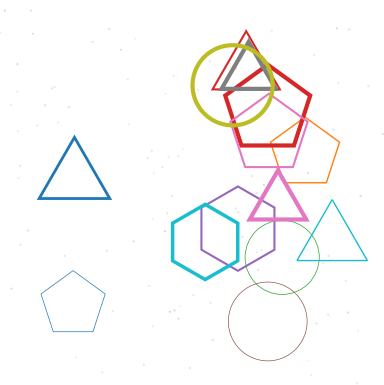[{"shape": "pentagon", "thickness": 0.5, "radius": 0.44, "center": [0.19, 0.209]}, {"shape": "triangle", "thickness": 2, "radius": 0.53, "center": [0.193, 0.537]}, {"shape": "pentagon", "thickness": 1, "radius": 0.47, "center": [0.792, 0.602]}, {"shape": "circle", "thickness": 0.5, "radius": 0.48, "center": [0.733, 0.332]}, {"shape": "pentagon", "thickness": 3, "radius": 0.58, "center": [0.695, 0.716]}, {"shape": "triangle", "thickness": 1.5, "radius": 0.5, "center": [0.639, 0.818]}, {"shape": "hexagon", "thickness": 1.5, "radius": 0.55, "center": [0.618, 0.406]}, {"shape": "circle", "thickness": 0.5, "radius": 0.51, "center": [0.695, 0.165]}, {"shape": "triangle", "thickness": 3, "radius": 0.42, "center": [0.722, 0.472]}, {"shape": "pentagon", "thickness": 1.5, "radius": 0.53, "center": [0.699, 0.651]}, {"shape": "triangle", "thickness": 3, "radius": 0.41, "center": [0.646, 0.81]}, {"shape": "circle", "thickness": 3, "radius": 0.52, "center": [0.604, 0.778]}, {"shape": "hexagon", "thickness": 2.5, "radius": 0.49, "center": [0.533, 0.372]}, {"shape": "triangle", "thickness": 1, "radius": 0.53, "center": [0.863, 0.376]}]